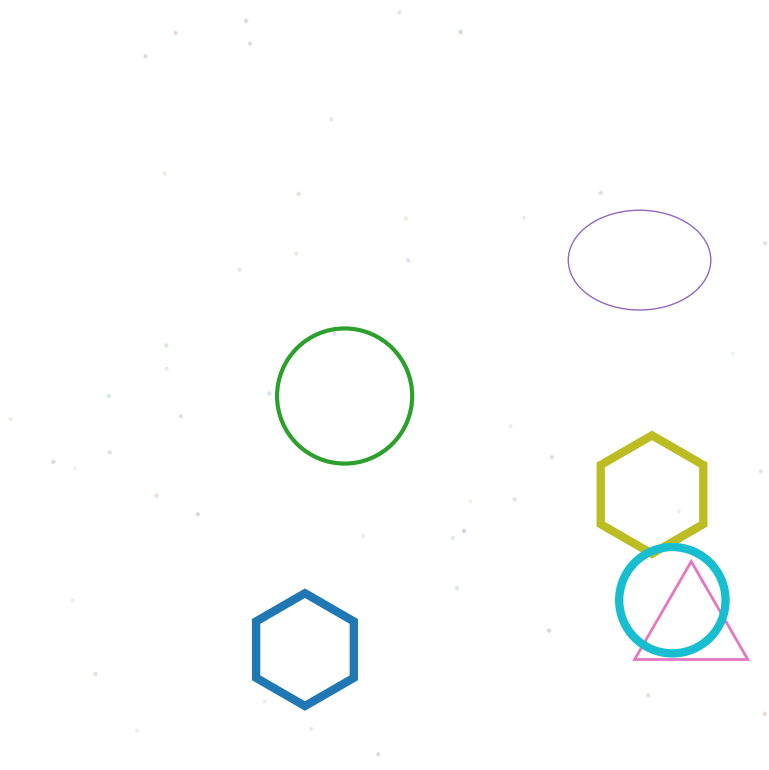[{"shape": "hexagon", "thickness": 3, "radius": 0.37, "center": [0.396, 0.156]}, {"shape": "circle", "thickness": 1.5, "radius": 0.44, "center": [0.448, 0.486]}, {"shape": "oval", "thickness": 0.5, "radius": 0.46, "center": [0.831, 0.662]}, {"shape": "triangle", "thickness": 1, "radius": 0.42, "center": [0.898, 0.186]}, {"shape": "hexagon", "thickness": 3, "radius": 0.38, "center": [0.847, 0.358]}, {"shape": "circle", "thickness": 3, "radius": 0.35, "center": [0.873, 0.221]}]